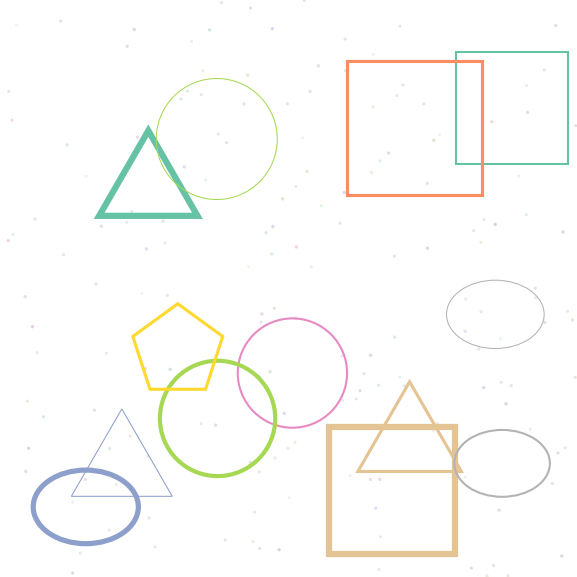[{"shape": "square", "thickness": 1, "radius": 0.48, "center": [0.886, 0.812]}, {"shape": "triangle", "thickness": 3, "radius": 0.49, "center": [0.257, 0.675]}, {"shape": "square", "thickness": 1.5, "radius": 0.58, "center": [0.718, 0.778]}, {"shape": "triangle", "thickness": 0.5, "radius": 0.5, "center": [0.211, 0.19]}, {"shape": "oval", "thickness": 2.5, "radius": 0.46, "center": [0.149, 0.121]}, {"shape": "circle", "thickness": 1, "radius": 0.47, "center": [0.506, 0.353]}, {"shape": "circle", "thickness": 2, "radius": 0.5, "center": [0.377, 0.275]}, {"shape": "circle", "thickness": 0.5, "radius": 0.52, "center": [0.375, 0.758]}, {"shape": "pentagon", "thickness": 1.5, "radius": 0.41, "center": [0.308, 0.391]}, {"shape": "square", "thickness": 3, "radius": 0.55, "center": [0.679, 0.15]}, {"shape": "triangle", "thickness": 1.5, "radius": 0.52, "center": [0.709, 0.235]}, {"shape": "oval", "thickness": 0.5, "radius": 0.42, "center": [0.858, 0.455]}, {"shape": "oval", "thickness": 1, "radius": 0.41, "center": [0.869, 0.197]}]